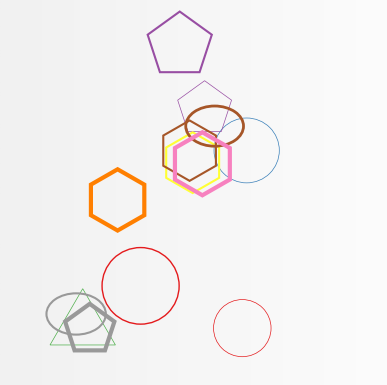[{"shape": "circle", "thickness": 0.5, "radius": 0.37, "center": [0.625, 0.148]}, {"shape": "circle", "thickness": 1, "radius": 0.5, "center": [0.363, 0.258]}, {"shape": "circle", "thickness": 0.5, "radius": 0.42, "center": [0.637, 0.609]}, {"shape": "triangle", "thickness": 0.5, "radius": 0.49, "center": [0.213, 0.153]}, {"shape": "pentagon", "thickness": 0.5, "radius": 0.37, "center": [0.528, 0.717]}, {"shape": "pentagon", "thickness": 1.5, "radius": 0.44, "center": [0.464, 0.883]}, {"shape": "hexagon", "thickness": 3, "radius": 0.4, "center": [0.304, 0.481]}, {"shape": "hexagon", "thickness": 1.5, "radius": 0.39, "center": [0.497, 0.577]}, {"shape": "oval", "thickness": 2, "radius": 0.37, "center": [0.554, 0.672]}, {"shape": "hexagon", "thickness": 1.5, "radius": 0.39, "center": [0.489, 0.609]}, {"shape": "hexagon", "thickness": 3, "radius": 0.41, "center": [0.522, 0.575]}, {"shape": "oval", "thickness": 1.5, "radius": 0.38, "center": [0.196, 0.184]}, {"shape": "pentagon", "thickness": 3, "radius": 0.33, "center": [0.232, 0.144]}]